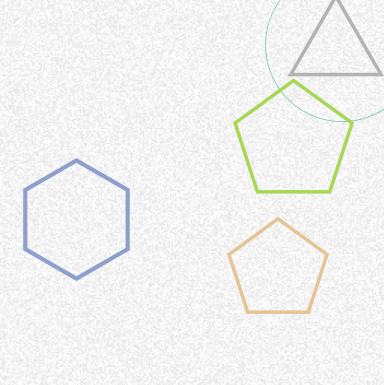[{"shape": "circle", "thickness": 0.5, "radius": 0.99, "center": [0.889, 0.883]}, {"shape": "hexagon", "thickness": 3, "radius": 0.77, "center": [0.199, 0.43]}, {"shape": "pentagon", "thickness": 2.5, "radius": 0.8, "center": [0.763, 0.631]}, {"shape": "pentagon", "thickness": 2.5, "radius": 0.67, "center": [0.722, 0.298]}, {"shape": "triangle", "thickness": 2.5, "radius": 0.68, "center": [0.872, 0.874]}]